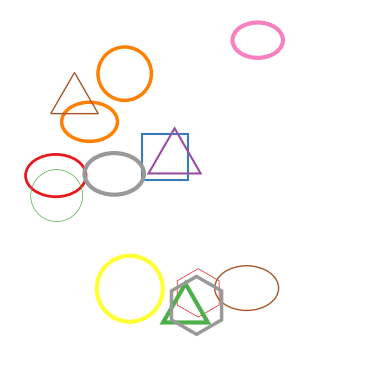[{"shape": "oval", "thickness": 2, "radius": 0.39, "center": [0.145, 0.544]}, {"shape": "hexagon", "thickness": 0.5, "radius": 0.31, "center": [0.515, 0.239]}, {"shape": "square", "thickness": 1.5, "radius": 0.3, "center": [0.429, 0.593]}, {"shape": "triangle", "thickness": 3, "radius": 0.34, "center": [0.482, 0.196]}, {"shape": "circle", "thickness": 0.5, "radius": 0.34, "center": [0.147, 0.492]}, {"shape": "triangle", "thickness": 1.5, "radius": 0.39, "center": [0.453, 0.589]}, {"shape": "circle", "thickness": 2.5, "radius": 0.35, "center": [0.324, 0.809]}, {"shape": "oval", "thickness": 2.5, "radius": 0.36, "center": [0.233, 0.684]}, {"shape": "circle", "thickness": 3, "radius": 0.43, "center": [0.337, 0.25]}, {"shape": "oval", "thickness": 1, "radius": 0.41, "center": [0.641, 0.252]}, {"shape": "triangle", "thickness": 1, "radius": 0.36, "center": [0.193, 0.74]}, {"shape": "oval", "thickness": 3, "radius": 0.33, "center": [0.669, 0.896]}, {"shape": "hexagon", "thickness": 2.5, "radius": 0.38, "center": [0.511, 0.207]}, {"shape": "oval", "thickness": 3, "radius": 0.39, "center": [0.297, 0.548]}]